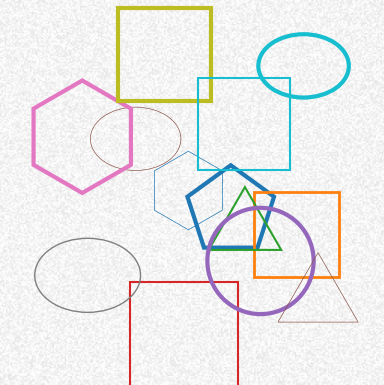[{"shape": "pentagon", "thickness": 3, "radius": 0.59, "center": [0.599, 0.452]}, {"shape": "hexagon", "thickness": 0.5, "radius": 0.51, "center": [0.489, 0.505]}, {"shape": "square", "thickness": 2, "radius": 0.55, "center": [0.77, 0.391]}, {"shape": "triangle", "thickness": 1.5, "radius": 0.54, "center": [0.636, 0.405]}, {"shape": "square", "thickness": 1.5, "radius": 0.7, "center": [0.477, 0.126]}, {"shape": "circle", "thickness": 3, "radius": 0.69, "center": [0.677, 0.322]}, {"shape": "triangle", "thickness": 0.5, "radius": 0.6, "center": [0.826, 0.223]}, {"shape": "oval", "thickness": 0.5, "radius": 0.59, "center": [0.352, 0.639]}, {"shape": "hexagon", "thickness": 3, "radius": 0.73, "center": [0.214, 0.645]}, {"shape": "oval", "thickness": 1, "radius": 0.69, "center": [0.228, 0.285]}, {"shape": "square", "thickness": 3, "radius": 0.6, "center": [0.427, 0.859]}, {"shape": "square", "thickness": 1.5, "radius": 0.6, "center": [0.633, 0.679]}, {"shape": "oval", "thickness": 3, "radius": 0.59, "center": [0.789, 0.829]}]